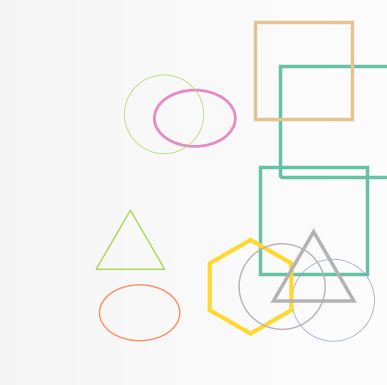[{"shape": "square", "thickness": 2.5, "radius": 0.7, "center": [0.809, 0.426]}, {"shape": "square", "thickness": 2.5, "radius": 0.72, "center": [0.865, 0.685]}, {"shape": "oval", "thickness": 1, "radius": 0.52, "center": [0.36, 0.188]}, {"shape": "circle", "thickness": 0.5, "radius": 0.53, "center": [0.86, 0.22]}, {"shape": "oval", "thickness": 2, "radius": 0.52, "center": [0.503, 0.693]}, {"shape": "circle", "thickness": 0.5, "radius": 0.51, "center": [0.423, 0.703]}, {"shape": "triangle", "thickness": 1, "radius": 0.51, "center": [0.337, 0.352]}, {"shape": "hexagon", "thickness": 3, "radius": 0.61, "center": [0.647, 0.255]}, {"shape": "square", "thickness": 2.5, "radius": 0.63, "center": [0.784, 0.816]}, {"shape": "circle", "thickness": 1, "radius": 0.56, "center": [0.728, 0.256]}, {"shape": "triangle", "thickness": 2.5, "radius": 0.6, "center": [0.809, 0.278]}]